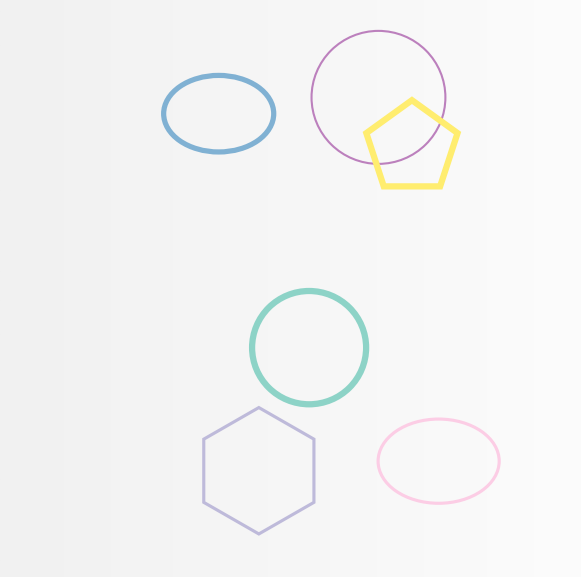[{"shape": "circle", "thickness": 3, "radius": 0.49, "center": [0.532, 0.397]}, {"shape": "hexagon", "thickness": 1.5, "radius": 0.55, "center": [0.445, 0.184]}, {"shape": "oval", "thickness": 2.5, "radius": 0.47, "center": [0.376, 0.802]}, {"shape": "oval", "thickness": 1.5, "radius": 0.52, "center": [0.755, 0.201]}, {"shape": "circle", "thickness": 1, "radius": 0.58, "center": [0.651, 0.831]}, {"shape": "pentagon", "thickness": 3, "radius": 0.41, "center": [0.709, 0.743]}]